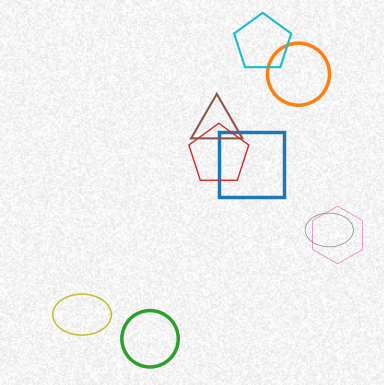[{"shape": "square", "thickness": 2.5, "radius": 0.42, "center": [0.653, 0.574]}, {"shape": "circle", "thickness": 2.5, "radius": 0.4, "center": [0.775, 0.807]}, {"shape": "circle", "thickness": 2.5, "radius": 0.37, "center": [0.39, 0.12]}, {"shape": "pentagon", "thickness": 1, "radius": 0.41, "center": [0.568, 0.598]}, {"shape": "triangle", "thickness": 1.5, "radius": 0.38, "center": [0.563, 0.679]}, {"shape": "hexagon", "thickness": 0.5, "radius": 0.37, "center": [0.877, 0.39]}, {"shape": "oval", "thickness": 0.5, "radius": 0.31, "center": [0.855, 0.403]}, {"shape": "oval", "thickness": 1, "radius": 0.38, "center": [0.213, 0.183]}, {"shape": "pentagon", "thickness": 1.5, "radius": 0.39, "center": [0.682, 0.889]}]